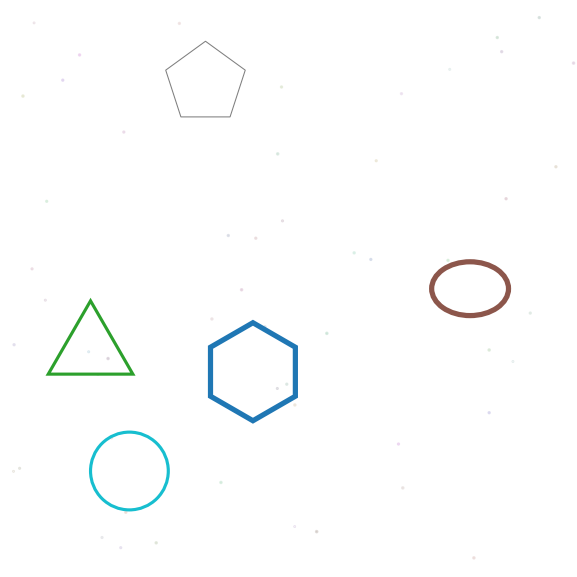[{"shape": "hexagon", "thickness": 2.5, "radius": 0.42, "center": [0.438, 0.355]}, {"shape": "triangle", "thickness": 1.5, "radius": 0.42, "center": [0.157, 0.394]}, {"shape": "oval", "thickness": 2.5, "radius": 0.33, "center": [0.814, 0.499]}, {"shape": "pentagon", "thickness": 0.5, "radius": 0.36, "center": [0.356, 0.855]}, {"shape": "circle", "thickness": 1.5, "radius": 0.34, "center": [0.224, 0.184]}]